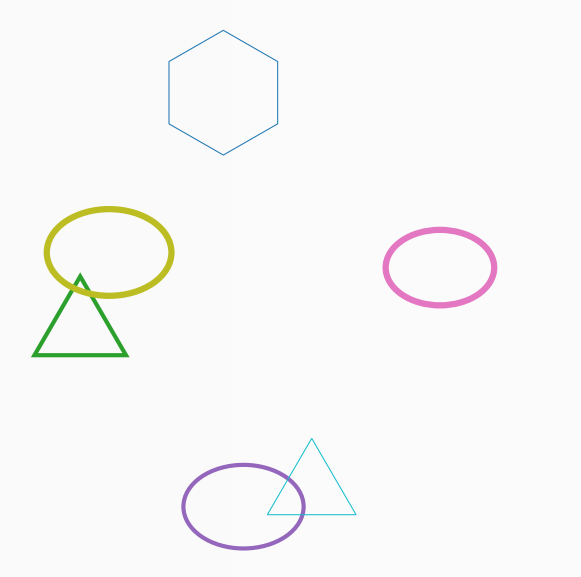[{"shape": "hexagon", "thickness": 0.5, "radius": 0.54, "center": [0.384, 0.839]}, {"shape": "triangle", "thickness": 2, "radius": 0.45, "center": [0.138, 0.43]}, {"shape": "oval", "thickness": 2, "radius": 0.52, "center": [0.419, 0.122]}, {"shape": "oval", "thickness": 3, "radius": 0.47, "center": [0.757, 0.536]}, {"shape": "oval", "thickness": 3, "radius": 0.54, "center": [0.188, 0.562]}, {"shape": "triangle", "thickness": 0.5, "radius": 0.44, "center": [0.536, 0.152]}]